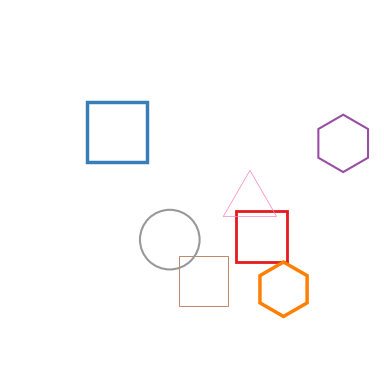[{"shape": "square", "thickness": 2, "radius": 0.33, "center": [0.68, 0.387]}, {"shape": "square", "thickness": 2.5, "radius": 0.39, "center": [0.305, 0.657]}, {"shape": "hexagon", "thickness": 1.5, "radius": 0.37, "center": [0.891, 0.628]}, {"shape": "hexagon", "thickness": 2.5, "radius": 0.35, "center": [0.736, 0.249]}, {"shape": "square", "thickness": 0.5, "radius": 0.32, "center": [0.528, 0.271]}, {"shape": "triangle", "thickness": 0.5, "radius": 0.4, "center": [0.649, 0.478]}, {"shape": "circle", "thickness": 1.5, "radius": 0.39, "center": [0.441, 0.378]}]